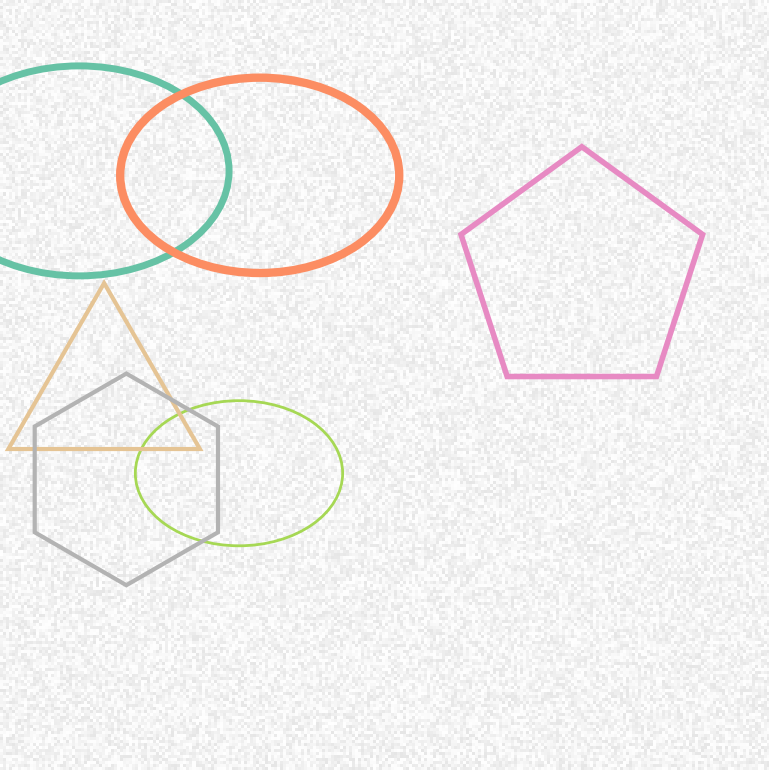[{"shape": "oval", "thickness": 2.5, "radius": 0.97, "center": [0.103, 0.778]}, {"shape": "oval", "thickness": 3, "radius": 0.91, "center": [0.337, 0.772]}, {"shape": "pentagon", "thickness": 2, "radius": 0.82, "center": [0.756, 0.644]}, {"shape": "oval", "thickness": 1, "radius": 0.67, "center": [0.31, 0.385]}, {"shape": "triangle", "thickness": 1.5, "radius": 0.72, "center": [0.135, 0.489]}, {"shape": "hexagon", "thickness": 1.5, "radius": 0.69, "center": [0.164, 0.377]}]